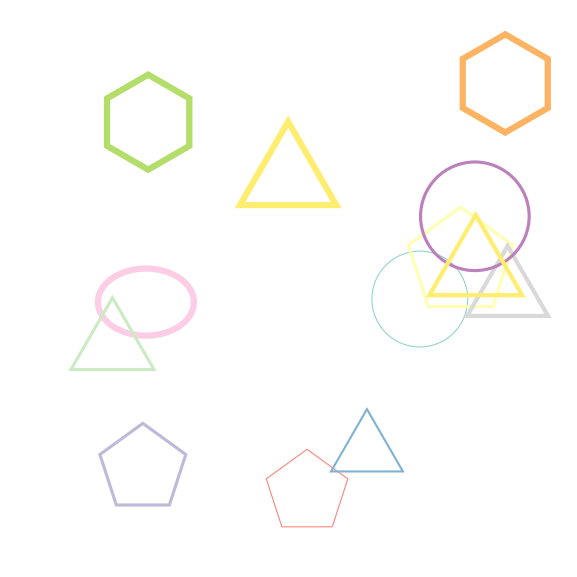[{"shape": "circle", "thickness": 0.5, "radius": 0.41, "center": [0.727, 0.481]}, {"shape": "pentagon", "thickness": 1.5, "radius": 0.48, "center": [0.798, 0.545]}, {"shape": "pentagon", "thickness": 1.5, "radius": 0.39, "center": [0.247, 0.188]}, {"shape": "pentagon", "thickness": 0.5, "radius": 0.37, "center": [0.532, 0.147]}, {"shape": "triangle", "thickness": 1, "radius": 0.36, "center": [0.635, 0.219]}, {"shape": "hexagon", "thickness": 3, "radius": 0.43, "center": [0.875, 0.855]}, {"shape": "hexagon", "thickness": 3, "radius": 0.41, "center": [0.257, 0.788]}, {"shape": "oval", "thickness": 3, "radius": 0.42, "center": [0.253, 0.476]}, {"shape": "triangle", "thickness": 2, "radius": 0.4, "center": [0.879, 0.492]}, {"shape": "circle", "thickness": 1.5, "radius": 0.47, "center": [0.822, 0.625]}, {"shape": "triangle", "thickness": 1.5, "radius": 0.41, "center": [0.195, 0.401]}, {"shape": "triangle", "thickness": 2, "radius": 0.46, "center": [0.824, 0.534]}, {"shape": "triangle", "thickness": 3, "radius": 0.48, "center": [0.499, 0.692]}]